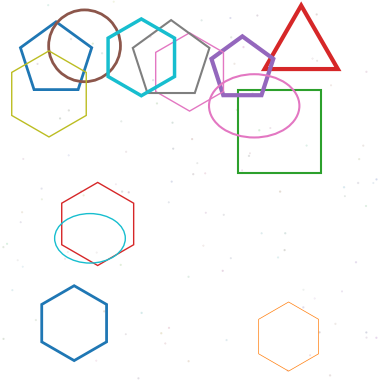[{"shape": "hexagon", "thickness": 2, "radius": 0.49, "center": [0.193, 0.161]}, {"shape": "pentagon", "thickness": 2, "radius": 0.49, "center": [0.146, 0.846]}, {"shape": "hexagon", "thickness": 0.5, "radius": 0.45, "center": [0.75, 0.126]}, {"shape": "square", "thickness": 1.5, "radius": 0.54, "center": [0.725, 0.659]}, {"shape": "triangle", "thickness": 3, "radius": 0.55, "center": [0.782, 0.876]}, {"shape": "hexagon", "thickness": 1, "radius": 0.54, "center": [0.254, 0.418]}, {"shape": "pentagon", "thickness": 3, "radius": 0.42, "center": [0.63, 0.821]}, {"shape": "circle", "thickness": 2, "radius": 0.47, "center": [0.22, 0.881]}, {"shape": "oval", "thickness": 1.5, "radius": 0.59, "center": [0.66, 0.725]}, {"shape": "hexagon", "thickness": 1, "radius": 0.51, "center": [0.492, 0.813]}, {"shape": "pentagon", "thickness": 1.5, "radius": 0.52, "center": [0.444, 0.843]}, {"shape": "hexagon", "thickness": 1, "radius": 0.56, "center": [0.127, 0.756]}, {"shape": "hexagon", "thickness": 2.5, "radius": 0.5, "center": [0.367, 0.851]}, {"shape": "oval", "thickness": 1, "radius": 0.46, "center": [0.234, 0.381]}]